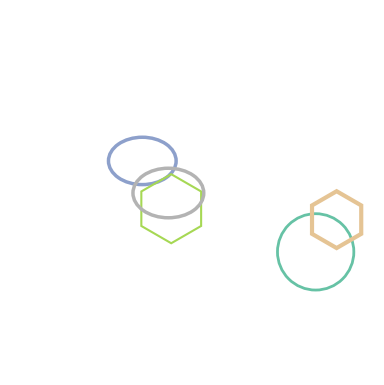[{"shape": "circle", "thickness": 2, "radius": 0.5, "center": [0.82, 0.346]}, {"shape": "oval", "thickness": 2.5, "radius": 0.44, "center": [0.37, 0.582]}, {"shape": "hexagon", "thickness": 1.5, "radius": 0.45, "center": [0.445, 0.458]}, {"shape": "hexagon", "thickness": 3, "radius": 0.37, "center": [0.874, 0.43]}, {"shape": "oval", "thickness": 2.5, "radius": 0.46, "center": [0.437, 0.499]}]